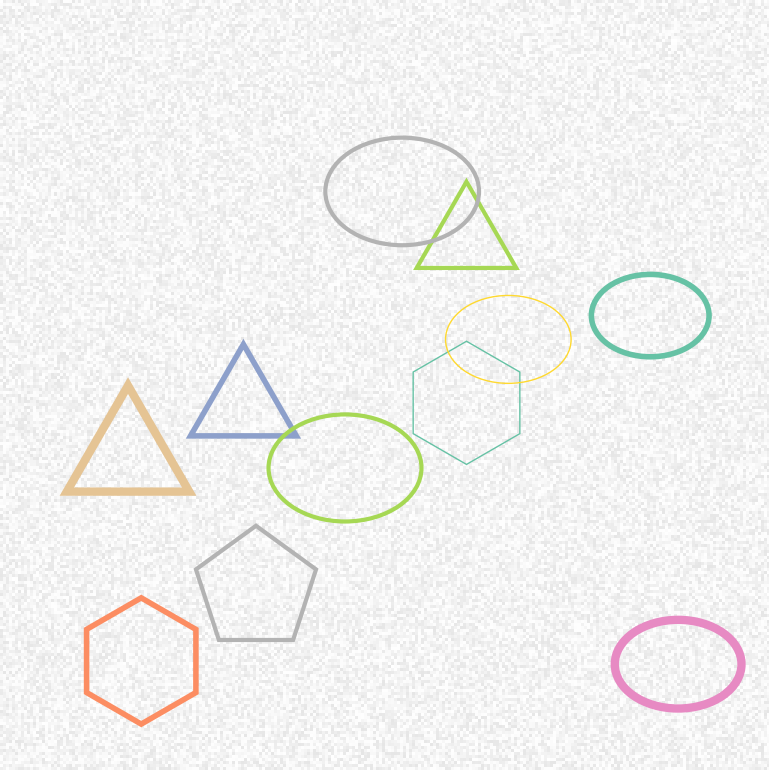[{"shape": "hexagon", "thickness": 0.5, "radius": 0.4, "center": [0.606, 0.477]}, {"shape": "oval", "thickness": 2, "radius": 0.38, "center": [0.844, 0.59]}, {"shape": "hexagon", "thickness": 2, "radius": 0.41, "center": [0.183, 0.142]}, {"shape": "triangle", "thickness": 2, "radius": 0.4, "center": [0.316, 0.474]}, {"shape": "oval", "thickness": 3, "radius": 0.41, "center": [0.881, 0.137]}, {"shape": "triangle", "thickness": 1.5, "radius": 0.37, "center": [0.606, 0.689]}, {"shape": "oval", "thickness": 1.5, "radius": 0.5, "center": [0.448, 0.392]}, {"shape": "oval", "thickness": 0.5, "radius": 0.41, "center": [0.66, 0.559]}, {"shape": "triangle", "thickness": 3, "radius": 0.46, "center": [0.166, 0.407]}, {"shape": "pentagon", "thickness": 1.5, "radius": 0.41, "center": [0.332, 0.235]}, {"shape": "oval", "thickness": 1.5, "radius": 0.5, "center": [0.522, 0.751]}]